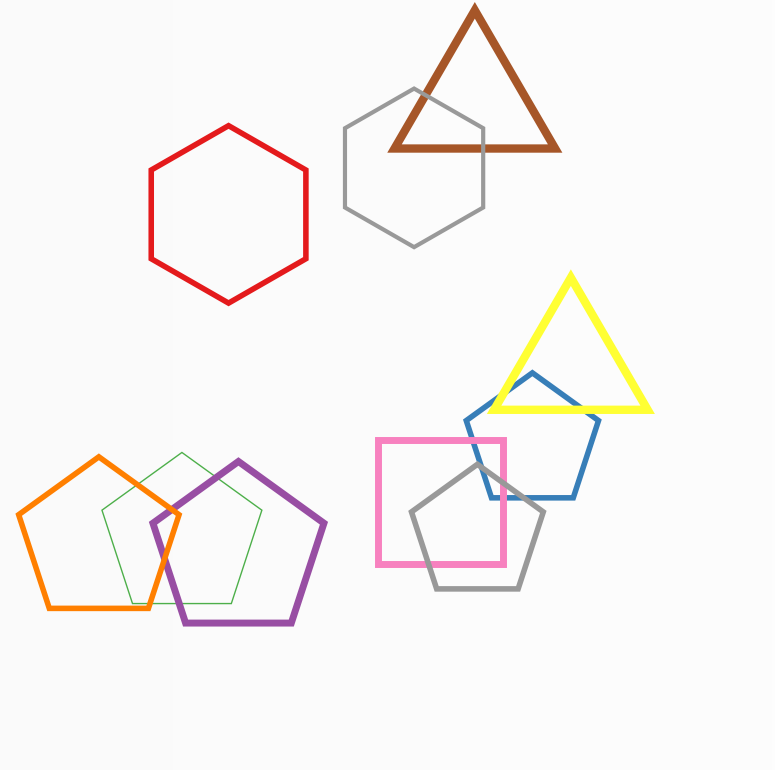[{"shape": "hexagon", "thickness": 2, "radius": 0.58, "center": [0.295, 0.722]}, {"shape": "pentagon", "thickness": 2, "radius": 0.45, "center": [0.687, 0.426]}, {"shape": "pentagon", "thickness": 0.5, "radius": 0.54, "center": [0.235, 0.304]}, {"shape": "pentagon", "thickness": 2.5, "radius": 0.58, "center": [0.308, 0.285]}, {"shape": "pentagon", "thickness": 2, "radius": 0.54, "center": [0.128, 0.298]}, {"shape": "triangle", "thickness": 3, "radius": 0.57, "center": [0.737, 0.525]}, {"shape": "triangle", "thickness": 3, "radius": 0.6, "center": [0.613, 0.867]}, {"shape": "square", "thickness": 2.5, "radius": 0.4, "center": [0.568, 0.348]}, {"shape": "hexagon", "thickness": 1.5, "radius": 0.51, "center": [0.534, 0.782]}, {"shape": "pentagon", "thickness": 2, "radius": 0.45, "center": [0.616, 0.308]}]